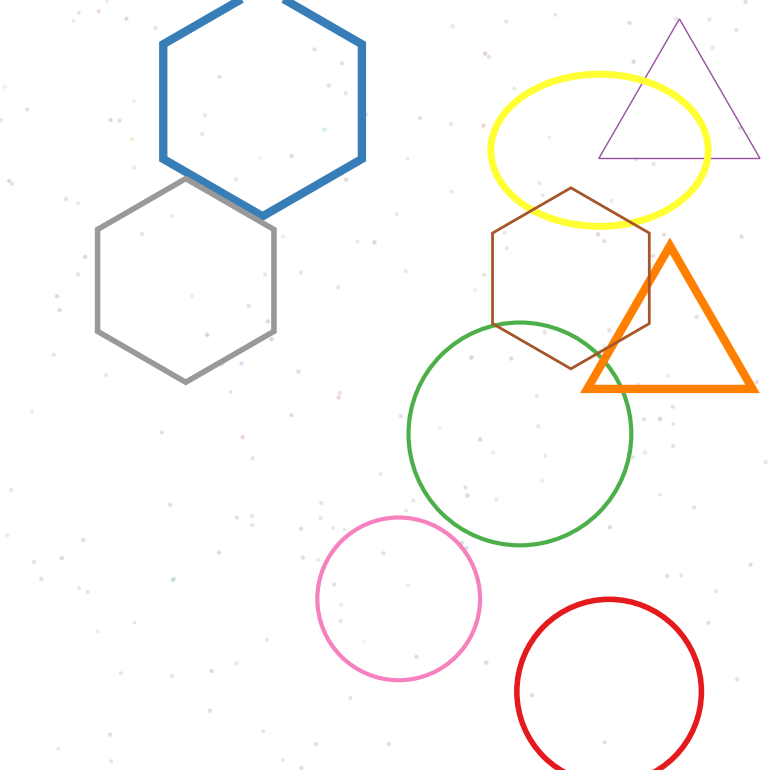[{"shape": "circle", "thickness": 2, "radius": 0.6, "center": [0.791, 0.102]}, {"shape": "hexagon", "thickness": 3, "radius": 0.74, "center": [0.341, 0.868]}, {"shape": "circle", "thickness": 1.5, "radius": 0.72, "center": [0.675, 0.436]}, {"shape": "triangle", "thickness": 0.5, "radius": 0.6, "center": [0.882, 0.855]}, {"shape": "triangle", "thickness": 3, "radius": 0.62, "center": [0.87, 0.557]}, {"shape": "oval", "thickness": 2.5, "radius": 0.71, "center": [0.779, 0.805]}, {"shape": "hexagon", "thickness": 1, "radius": 0.59, "center": [0.741, 0.639]}, {"shape": "circle", "thickness": 1.5, "radius": 0.53, "center": [0.518, 0.222]}, {"shape": "hexagon", "thickness": 2, "radius": 0.66, "center": [0.241, 0.636]}]